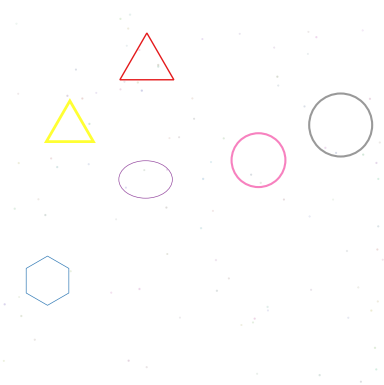[{"shape": "triangle", "thickness": 1, "radius": 0.4, "center": [0.381, 0.833]}, {"shape": "hexagon", "thickness": 0.5, "radius": 0.32, "center": [0.123, 0.271]}, {"shape": "oval", "thickness": 0.5, "radius": 0.35, "center": [0.378, 0.534]}, {"shape": "triangle", "thickness": 2, "radius": 0.35, "center": [0.182, 0.667]}, {"shape": "circle", "thickness": 1.5, "radius": 0.35, "center": [0.671, 0.584]}, {"shape": "circle", "thickness": 1.5, "radius": 0.41, "center": [0.885, 0.675]}]